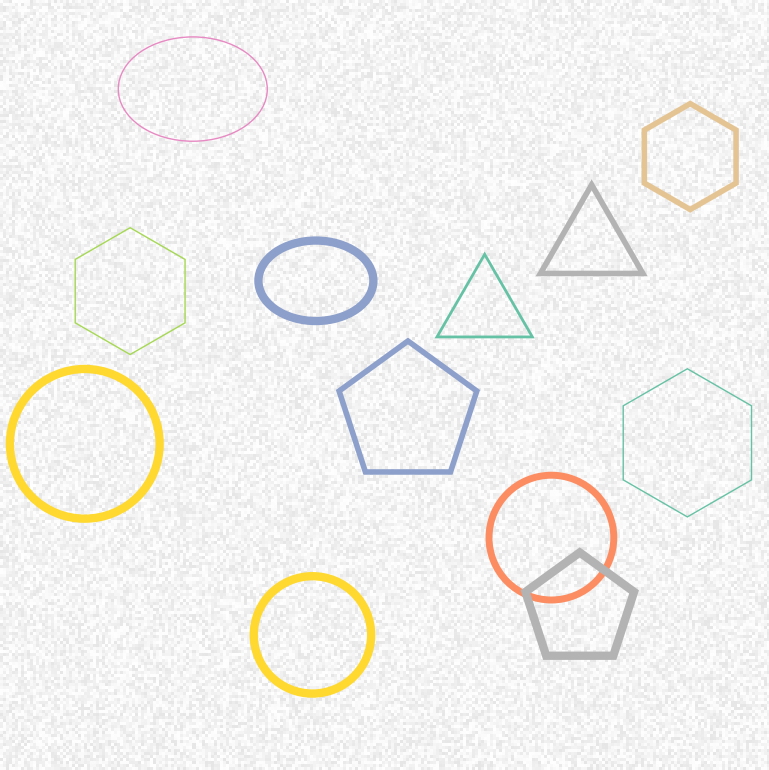[{"shape": "triangle", "thickness": 1, "radius": 0.36, "center": [0.629, 0.598]}, {"shape": "hexagon", "thickness": 0.5, "radius": 0.48, "center": [0.893, 0.425]}, {"shape": "circle", "thickness": 2.5, "radius": 0.41, "center": [0.716, 0.302]}, {"shape": "pentagon", "thickness": 2, "radius": 0.47, "center": [0.53, 0.463]}, {"shape": "oval", "thickness": 3, "radius": 0.37, "center": [0.41, 0.635]}, {"shape": "oval", "thickness": 0.5, "radius": 0.48, "center": [0.25, 0.884]}, {"shape": "hexagon", "thickness": 0.5, "radius": 0.41, "center": [0.169, 0.622]}, {"shape": "circle", "thickness": 3, "radius": 0.38, "center": [0.406, 0.175]}, {"shape": "circle", "thickness": 3, "radius": 0.49, "center": [0.11, 0.424]}, {"shape": "hexagon", "thickness": 2, "radius": 0.34, "center": [0.896, 0.797]}, {"shape": "triangle", "thickness": 2, "radius": 0.38, "center": [0.768, 0.683]}, {"shape": "pentagon", "thickness": 3, "radius": 0.37, "center": [0.753, 0.208]}]